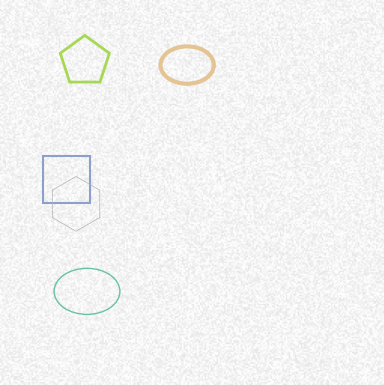[{"shape": "oval", "thickness": 1, "radius": 0.43, "center": [0.226, 0.243]}, {"shape": "square", "thickness": 1.5, "radius": 0.31, "center": [0.173, 0.533]}, {"shape": "pentagon", "thickness": 2, "radius": 0.33, "center": [0.22, 0.841]}, {"shape": "oval", "thickness": 3, "radius": 0.35, "center": [0.486, 0.831]}, {"shape": "hexagon", "thickness": 0.5, "radius": 0.36, "center": [0.198, 0.47]}]